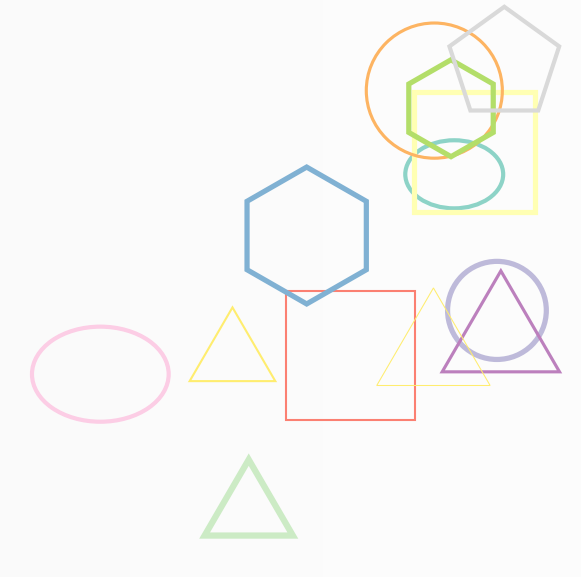[{"shape": "oval", "thickness": 2, "radius": 0.42, "center": [0.781, 0.697]}, {"shape": "square", "thickness": 2.5, "radius": 0.52, "center": [0.816, 0.736]}, {"shape": "circle", "thickness": 2.5, "radius": 0.42, "center": [0.855, 0.462]}, {"shape": "square", "thickness": 1, "radius": 0.56, "center": [0.603, 0.383]}, {"shape": "hexagon", "thickness": 2.5, "radius": 0.59, "center": [0.528, 0.591]}, {"shape": "circle", "thickness": 1.5, "radius": 0.59, "center": [0.747, 0.842]}, {"shape": "hexagon", "thickness": 2.5, "radius": 0.42, "center": [0.776, 0.812]}, {"shape": "oval", "thickness": 2, "radius": 0.59, "center": [0.173, 0.351]}, {"shape": "pentagon", "thickness": 2, "radius": 0.5, "center": [0.868, 0.888]}, {"shape": "triangle", "thickness": 1.5, "radius": 0.58, "center": [0.862, 0.414]}, {"shape": "triangle", "thickness": 3, "radius": 0.44, "center": [0.428, 0.116]}, {"shape": "triangle", "thickness": 1, "radius": 0.43, "center": [0.4, 0.382]}, {"shape": "triangle", "thickness": 0.5, "radius": 0.56, "center": [0.746, 0.388]}]